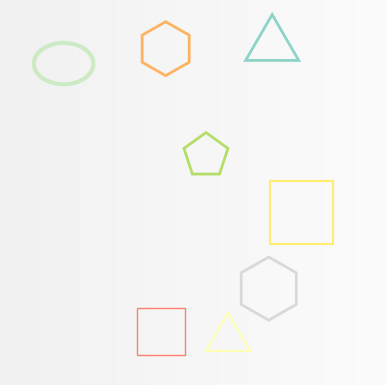[{"shape": "triangle", "thickness": 2, "radius": 0.4, "center": [0.702, 0.883]}, {"shape": "triangle", "thickness": 1.5, "radius": 0.33, "center": [0.589, 0.121]}, {"shape": "square", "thickness": 1, "radius": 0.31, "center": [0.416, 0.139]}, {"shape": "hexagon", "thickness": 2, "radius": 0.35, "center": [0.428, 0.874]}, {"shape": "pentagon", "thickness": 2, "radius": 0.3, "center": [0.532, 0.596]}, {"shape": "hexagon", "thickness": 2, "radius": 0.41, "center": [0.693, 0.25]}, {"shape": "oval", "thickness": 3, "radius": 0.38, "center": [0.164, 0.835]}, {"shape": "square", "thickness": 1.5, "radius": 0.41, "center": [0.778, 0.448]}]